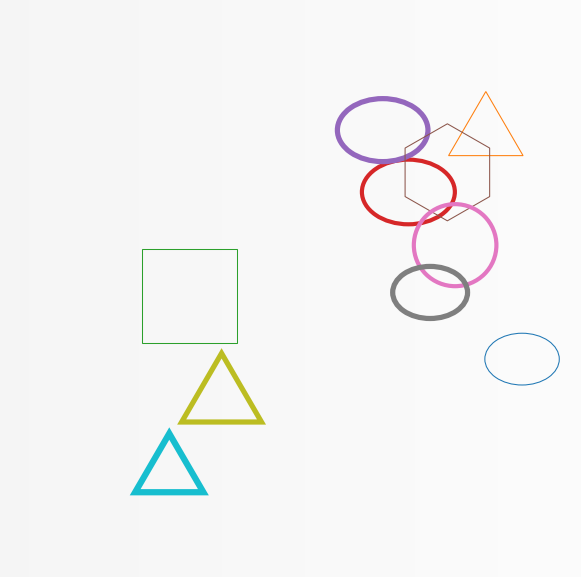[{"shape": "oval", "thickness": 0.5, "radius": 0.32, "center": [0.898, 0.377]}, {"shape": "triangle", "thickness": 0.5, "radius": 0.37, "center": [0.836, 0.767]}, {"shape": "square", "thickness": 0.5, "radius": 0.41, "center": [0.326, 0.487]}, {"shape": "oval", "thickness": 2, "radius": 0.4, "center": [0.703, 0.667]}, {"shape": "oval", "thickness": 2.5, "radius": 0.39, "center": [0.658, 0.774]}, {"shape": "hexagon", "thickness": 0.5, "radius": 0.42, "center": [0.77, 0.701]}, {"shape": "circle", "thickness": 2, "radius": 0.36, "center": [0.783, 0.575]}, {"shape": "oval", "thickness": 2.5, "radius": 0.32, "center": [0.74, 0.493]}, {"shape": "triangle", "thickness": 2.5, "radius": 0.4, "center": [0.381, 0.308]}, {"shape": "triangle", "thickness": 3, "radius": 0.34, "center": [0.291, 0.181]}]